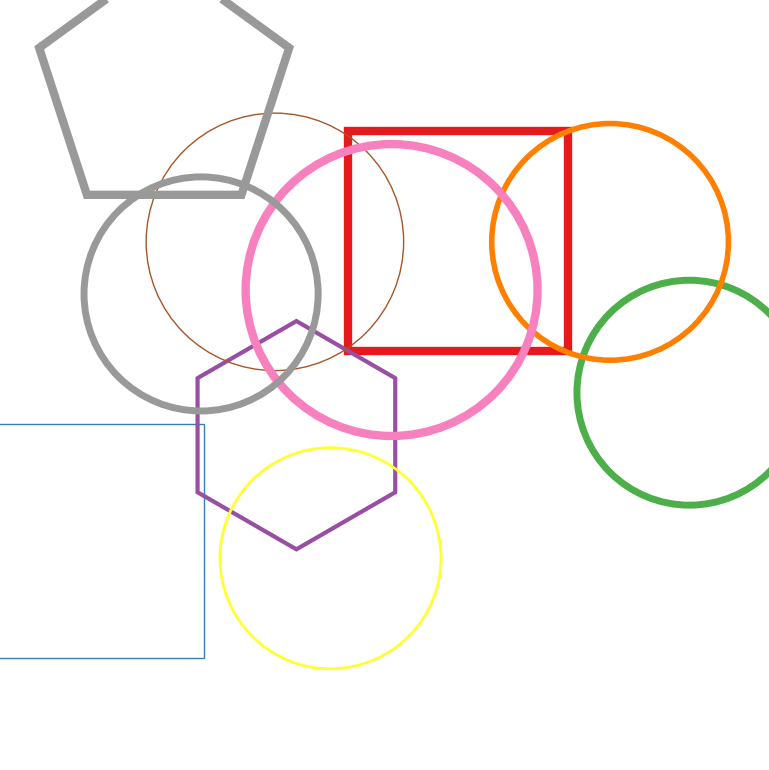[{"shape": "square", "thickness": 3, "radius": 0.72, "center": [0.595, 0.687]}, {"shape": "square", "thickness": 0.5, "radius": 0.76, "center": [0.113, 0.298]}, {"shape": "circle", "thickness": 2.5, "radius": 0.73, "center": [0.895, 0.49]}, {"shape": "hexagon", "thickness": 1.5, "radius": 0.74, "center": [0.385, 0.435]}, {"shape": "circle", "thickness": 2, "radius": 0.77, "center": [0.792, 0.686]}, {"shape": "circle", "thickness": 1, "radius": 0.72, "center": [0.429, 0.275]}, {"shape": "circle", "thickness": 0.5, "radius": 0.84, "center": [0.357, 0.686]}, {"shape": "circle", "thickness": 3, "radius": 0.95, "center": [0.509, 0.623]}, {"shape": "pentagon", "thickness": 3, "radius": 0.85, "center": [0.213, 0.885]}, {"shape": "circle", "thickness": 2.5, "radius": 0.76, "center": [0.261, 0.618]}]